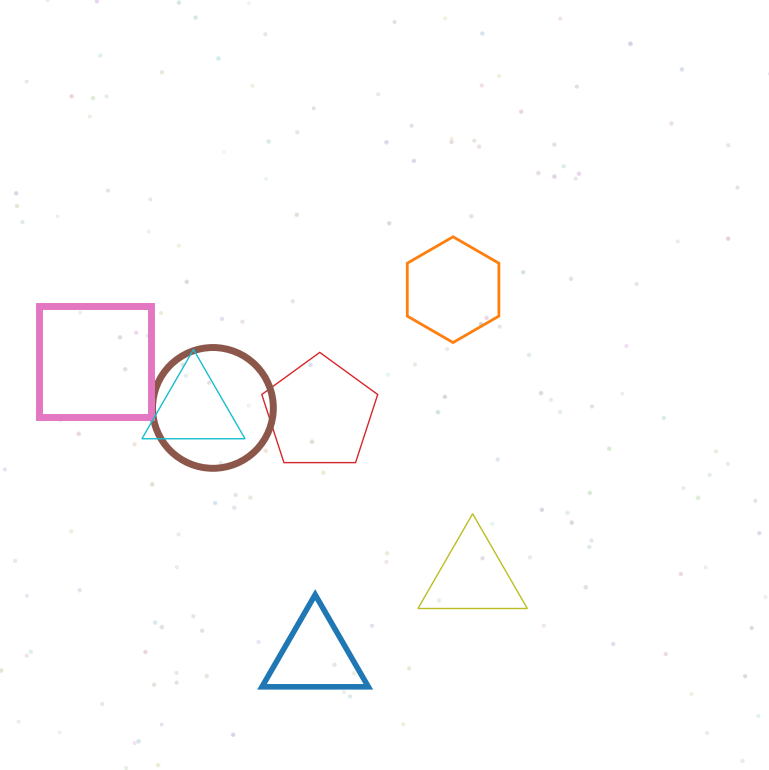[{"shape": "triangle", "thickness": 2, "radius": 0.4, "center": [0.409, 0.148]}, {"shape": "hexagon", "thickness": 1, "radius": 0.34, "center": [0.588, 0.624]}, {"shape": "pentagon", "thickness": 0.5, "radius": 0.4, "center": [0.415, 0.463]}, {"shape": "circle", "thickness": 2.5, "radius": 0.39, "center": [0.277, 0.47]}, {"shape": "square", "thickness": 2.5, "radius": 0.36, "center": [0.123, 0.531]}, {"shape": "triangle", "thickness": 0.5, "radius": 0.41, "center": [0.614, 0.251]}, {"shape": "triangle", "thickness": 0.5, "radius": 0.39, "center": [0.251, 0.469]}]